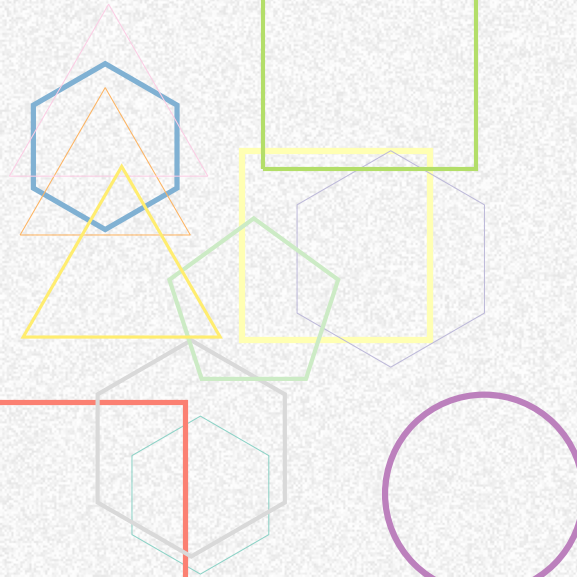[{"shape": "hexagon", "thickness": 0.5, "radius": 0.68, "center": [0.347, 0.142]}, {"shape": "square", "thickness": 3, "radius": 0.82, "center": [0.582, 0.574]}, {"shape": "hexagon", "thickness": 0.5, "radius": 0.94, "center": [0.677, 0.551]}, {"shape": "square", "thickness": 2.5, "radius": 0.8, "center": [0.159, 0.143]}, {"shape": "hexagon", "thickness": 2.5, "radius": 0.72, "center": [0.182, 0.745]}, {"shape": "triangle", "thickness": 0.5, "radius": 0.85, "center": [0.182, 0.677]}, {"shape": "square", "thickness": 2, "radius": 0.92, "center": [0.639, 0.892]}, {"shape": "triangle", "thickness": 0.5, "radius": 0.99, "center": [0.188, 0.793]}, {"shape": "hexagon", "thickness": 2, "radius": 0.94, "center": [0.331, 0.223]}, {"shape": "circle", "thickness": 3, "radius": 0.86, "center": [0.838, 0.144]}, {"shape": "pentagon", "thickness": 2, "radius": 0.77, "center": [0.439, 0.467]}, {"shape": "triangle", "thickness": 1.5, "radius": 0.98, "center": [0.211, 0.514]}]